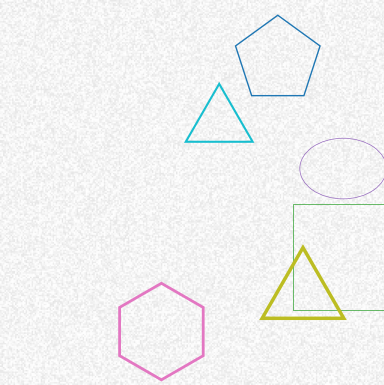[{"shape": "pentagon", "thickness": 1, "radius": 0.58, "center": [0.722, 0.845]}, {"shape": "square", "thickness": 0.5, "radius": 0.69, "center": [0.899, 0.332]}, {"shape": "oval", "thickness": 0.5, "radius": 0.56, "center": [0.891, 0.562]}, {"shape": "hexagon", "thickness": 2, "radius": 0.63, "center": [0.419, 0.139]}, {"shape": "triangle", "thickness": 2.5, "radius": 0.61, "center": [0.787, 0.234]}, {"shape": "triangle", "thickness": 1.5, "radius": 0.5, "center": [0.569, 0.682]}]